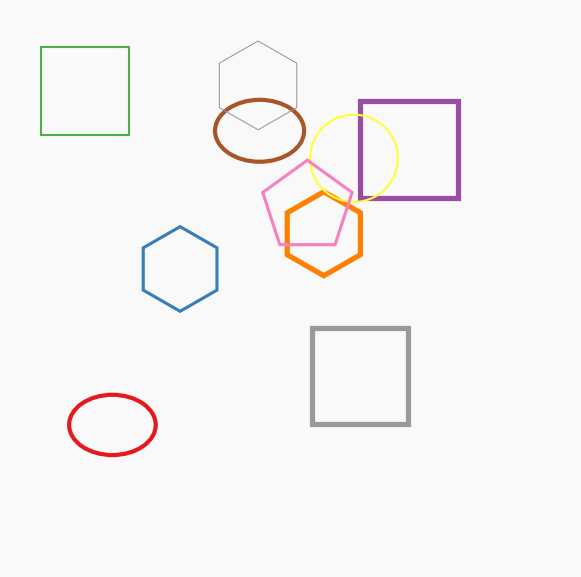[{"shape": "oval", "thickness": 2, "radius": 0.37, "center": [0.193, 0.263]}, {"shape": "hexagon", "thickness": 1.5, "radius": 0.37, "center": [0.31, 0.533]}, {"shape": "square", "thickness": 1, "radius": 0.38, "center": [0.147, 0.841]}, {"shape": "square", "thickness": 2.5, "radius": 0.42, "center": [0.703, 0.74]}, {"shape": "hexagon", "thickness": 2.5, "radius": 0.36, "center": [0.557, 0.594]}, {"shape": "circle", "thickness": 1, "radius": 0.38, "center": [0.609, 0.725]}, {"shape": "oval", "thickness": 2, "radius": 0.38, "center": [0.447, 0.773]}, {"shape": "pentagon", "thickness": 1.5, "radius": 0.4, "center": [0.529, 0.641]}, {"shape": "hexagon", "thickness": 0.5, "radius": 0.38, "center": [0.444, 0.851]}, {"shape": "square", "thickness": 2.5, "radius": 0.42, "center": [0.619, 0.348]}]